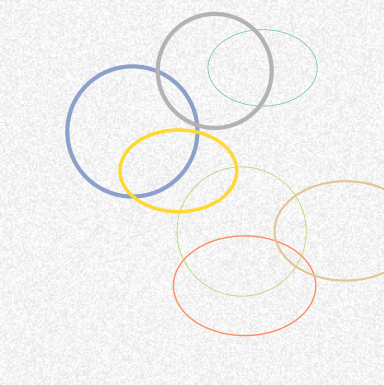[{"shape": "oval", "thickness": 0.5, "radius": 0.71, "center": [0.682, 0.824]}, {"shape": "oval", "thickness": 1, "radius": 0.92, "center": [0.635, 0.258]}, {"shape": "circle", "thickness": 3, "radius": 0.85, "center": [0.344, 0.659]}, {"shape": "circle", "thickness": 0.5, "radius": 0.84, "center": [0.628, 0.399]}, {"shape": "oval", "thickness": 2.5, "radius": 0.76, "center": [0.463, 0.556]}, {"shape": "oval", "thickness": 1.5, "radius": 0.92, "center": [0.898, 0.4]}, {"shape": "circle", "thickness": 3, "radius": 0.74, "center": [0.558, 0.816]}]